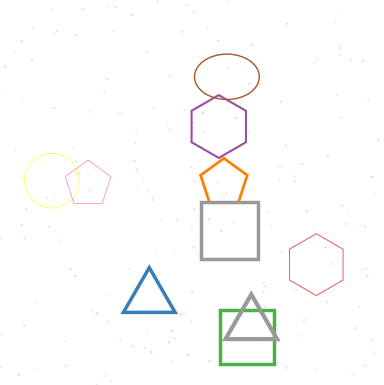[{"shape": "hexagon", "thickness": 0.5, "radius": 0.4, "center": [0.821, 0.313]}, {"shape": "triangle", "thickness": 2.5, "radius": 0.39, "center": [0.388, 0.227]}, {"shape": "square", "thickness": 2.5, "radius": 0.35, "center": [0.642, 0.125]}, {"shape": "hexagon", "thickness": 1.5, "radius": 0.41, "center": [0.568, 0.671]}, {"shape": "pentagon", "thickness": 2, "radius": 0.32, "center": [0.582, 0.525]}, {"shape": "circle", "thickness": 0.5, "radius": 0.36, "center": [0.135, 0.531]}, {"shape": "oval", "thickness": 1, "radius": 0.42, "center": [0.589, 0.801]}, {"shape": "pentagon", "thickness": 0.5, "radius": 0.31, "center": [0.229, 0.522]}, {"shape": "square", "thickness": 2.5, "radius": 0.37, "center": [0.597, 0.401]}, {"shape": "triangle", "thickness": 3, "radius": 0.39, "center": [0.653, 0.158]}]